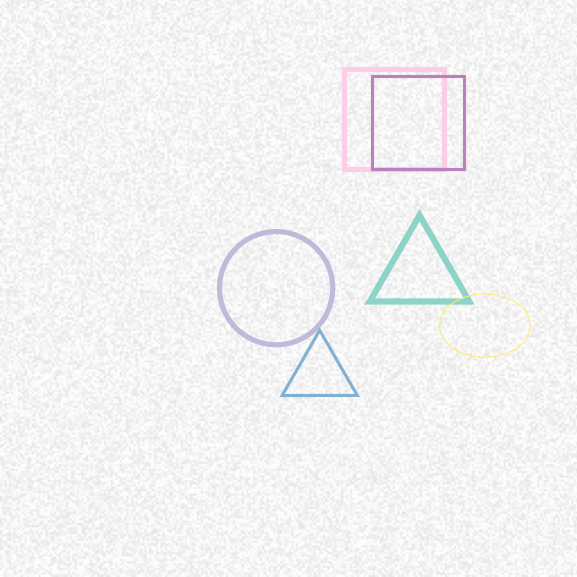[{"shape": "triangle", "thickness": 3, "radius": 0.5, "center": [0.727, 0.527]}, {"shape": "circle", "thickness": 2.5, "radius": 0.49, "center": [0.478, 0.5]}, {"shape": "triangle", "thickness": 1.5, "radius": 0.38, "center": [0.554, 0.352]}, {"shape": "square", "thickness": 2.5, "radius": 0.43, "center": [0.683, 0.794]}, {"shape": "square", "thickness": 1.5, "radius": 0.4, "center": [0.724, 0.787]}, {"shape": "oval", "thickness": 0.5, "radius": 0.39, "center": [0.84, 0.435]}]